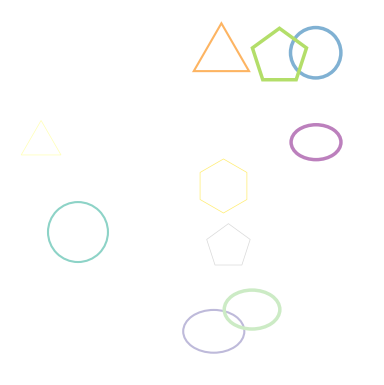[{"shape": "circle", "thickness": 1.5, "radius": 0.39, "center": [0.203, 0.397]}, {"shape": "triangle", "thickness": 0.5, "radius": 0.3, "center": [0.107, 0.627]}, {"shape": "oval", "thickness": 1.5, "radius": 0.4, "center": [0.555, 0.139]}, {"shape": "circle", "thickness": 2.5, "radius": 0.33, "center": [0.82, 0.863]}, {"shape": "triangle", "thickness": 1.5, "radius": 0.41, "center": [0.575, 0.857]}, {"shape": "pentagon", "thickness": 2.5, "radius": 0.37, "center": [0.726, 0.853]}, {"shape": "pentagon", "thickness": 0.5, "radius": 0.3, "center": [0.593, 0.36]}, {"shape": "oval", "thickness": 2.5, "radius": 0.32, "center": [0.821, 0.631]}, {"shape": "oval", "thickness": 2.5, "radius": 0.36, "center": [0.655, 0.196]}, {"shape": "hexagon", "thickness": 0.5, "radius": 0.35, "center": [0.58, 0.517]}]